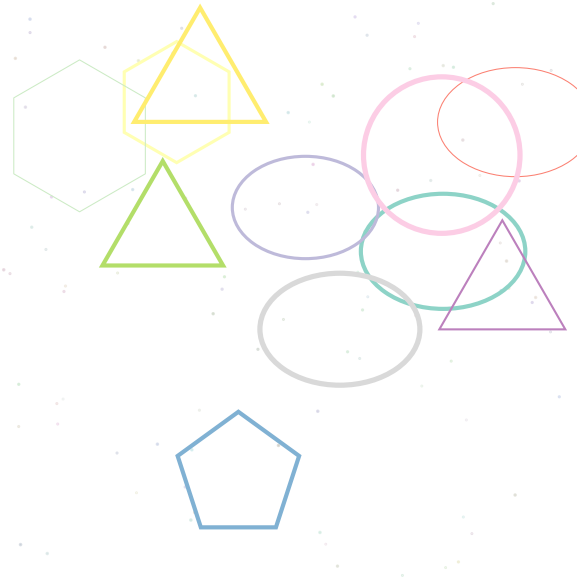[{"shape": "oval", "thickness": 2, "radius": 0.71, "center": [0.767, 0.564]}, {"shape": "hexagon", "thickness": 1.5, "radius": 0.52, "center": [0.306, 0.822]}, {"shape": "oval", "thickness": 1.5, "radius": 0.63, "center": [0.529, 0.64]}, {"shape": "oval", "thickness": 0.5, "radius": 0.67, "center": [0.893, 0.788]}, {"shape": "pentagon", "thickness": 2, "radius": 0.55, "center": [0.413, 0.175]}, {"shape": "triangle", "thickness": 2, "radius": 0.6, "center": [0.282, 0.6]}, {"shape": "circle", "thickness": 2.5, "radius": 0.68, "center": [0.765, 0.731]}, {"shape": "oval", "thickness": 2.5, "radius": 0.69, "center": [0.589, 0.429]}, {"shape": "triangle", "thickness": 1, "radius": 0.63, "center": [0.87, 0.492]}, {"shape": "hexagon", "thickness": 0.5, "radius": 0.66, "center": [0.138, 0.764]}, {"shape": "triangle", "thickness": 2, "radius": 0.66, "center": [0.346, 0.854]}]